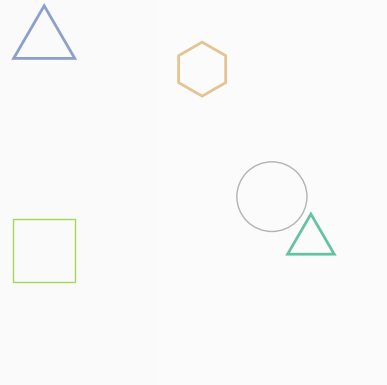[{"shape": "triangle", "thickness": 2, "radius": 0.35, "center": [0.802, 0.375]}, {"shape": "triangle", "thickness": 2, "radius": 0.46, "center": [0.114, 0.894]}, {"shape": "square", "thickness": 1, "radius": 0.4, "center": [0.113, 0.349]}, {"shape": "hexagon", "thickness": 2, "radius": 0.35, "center": [0.522, 0.82]}, {"shape": "circle", "thickness": 1, "radius": 0.45, "center": [0.702, 0.489]}]